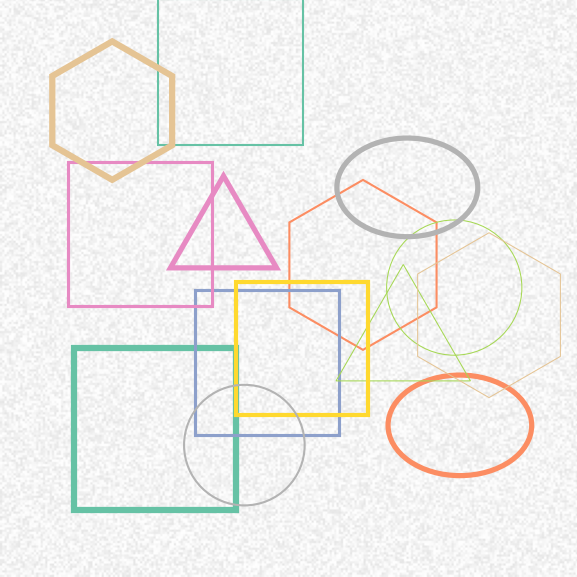[{"shape": "square", "thickness": 1, "radius": 0.63, "center": [0.399, 0.874]}, {"shape": "square", "thickness": 3, "radius": 0.7, "center": [0.268, 0.257]}, {"shape": "oval", "thickness": 2.5, "radius": 0.62, "center": [0.796, 0.263]}, {"shape": "hexagon", "thickness": 1, "radius": 0.74, "center": [0.629, 0.54]}, {"shape": "square", "thickness": 1.5, "radius": 0.63, "center": [0.462, 0.371]}, {"shape": "square", "thickness": 1.5, "radius": 0.62, "center": [0.242, 0.594]}, {"shape": "triangle", "thickness": 2.5, "radius": 0.53, "center": [0.387, 0.588]}, {"shape": "circle", "thickness": 0.5, "radius": 0.59, "center": [0.787, 0.501]}, {"shape": "triangle", "thickness": 0.5, "radius": 0.67, "center": [0.698, 0.407]}, {"shape": "square", "thickness": 2, "radius": 0.57, "center": [0.523, 0.396]}, {"shape": "hexagon", "thickness": 0.5, "radius": 0.71, "center": [0.847, 0.453]}, {"shape": "hexagon", "thickness": 3, "radius": 0.6, "center": [0.194, 0.808]}, {"shape": "oval", "thickness": 2.5, "radius": 0.61, "center": [0.705, 0.675]}, {"shape": "circle", "thickness": 1, "radius": 0.52, "center": [0.423, 0.228]}]